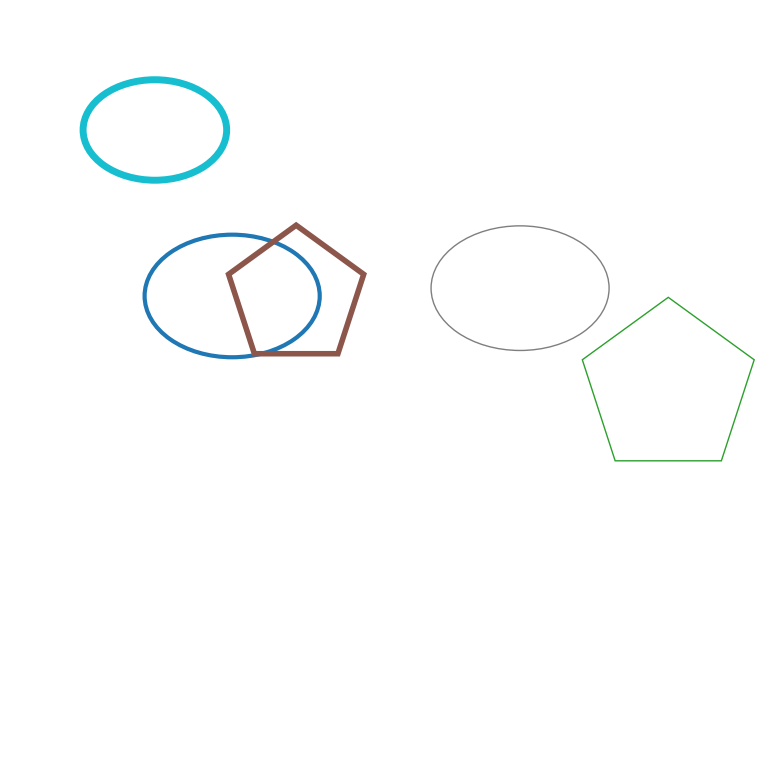[{"shape": "oval", "thickness": 1.5, "radius": 0.57, "center": [0.302, 0.616]}, {"shape": "pentagon", "thickness": 0.5, "radius": 0.59, "center": [0.868, 0.496]}, {"shape": "pentagon", "thickness": 2, "radius": 0.46, "center": [0.385, 0.615]}, {"shape": "oval", "thickness": 0.5, "radius": 0.58, "center": [0.675, 0.626]}, {"shape": "oval", "thickness": 2.5, "radius": 0.47, "center": [0.201, 0.831]}]